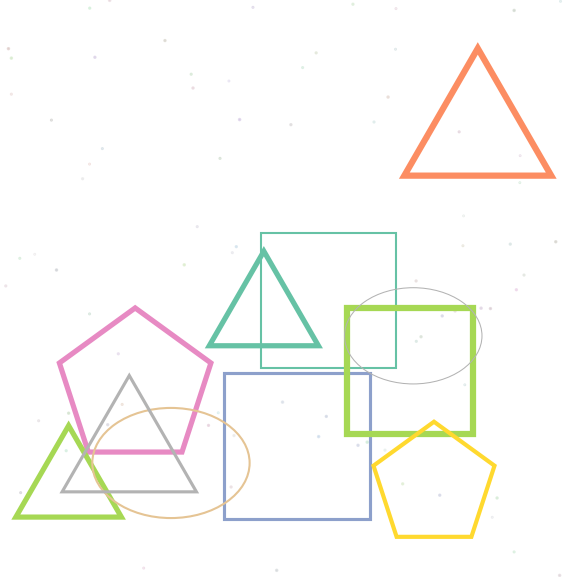[{"shape": "square", "thickness": 1, "radius": 0.58, "center": [0.568, 0.479]}, {"shape": "triangle", "thickness": 2.5, "radius": 0.55, "center": [0.457, 0.455]}, {"shape": "triangle", "thickness": 3, "radius": 0.73, "center": [0.827, 0.768]}, {"shape": "square", "thickness": 1.5, "radius": 0.63, "center": [0.514, 0.227]}, {"shape": "pentagon", "thickness": 2.5, "radius": 0.69, "center": [0.234, 0.328]}, {"shape": "square", "thickness": 3, "radius": 0.55, "center": [0.709, 0.357]}, {"shape": "triangle", "thickness": 2.5, "radius": 0.53, "center": [0.119, 0.157]}, {"shape": "pentagon", "thickness": 2, "radius": 0.55, "center": [0.752, 0.159]}, {"shape": "oval", "thickness": 1, "radius": 0.68, "center": [0.296, 0.197]}, {"shape": "oval", "thickness": 0.5, "radius": 0.6, "center": [0.716, 0.418]}, {"shape": "triangle", "thickness": 1.5, "radius": 0.67, "center": [0.224, 0.215]}]